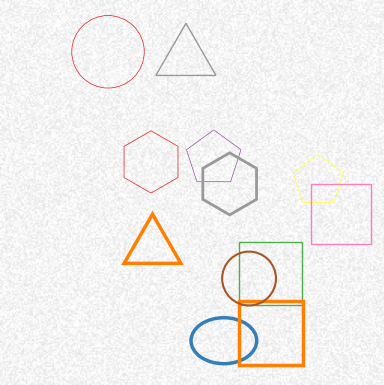[{"shape": "circle", "thickness": 0.5, "radius": 0.47, "center": [0.281, 0.865]}, {"shape": "hexagon", "thickness": 0.5, "radius": 0.4, "center": [0.392, 0.579]}, {"shape": "oval", "thickness": 2.5, "radius": 0.43, "center": [0.581, 0.115]}, {"shape": "square", "thickness": 1, "radius": 0.41, "center": [0.703, 0.29]}, {"shape": "pentagon", "thickness": 0.5, "radius": 0.37, "center": [0.555, 0.588]}, {"shape": "triangle", "thickness": 2.5, "radius": 0.43, "center": [0.396, 0.358]}, {"shape": "square", "thickness": 2.5, "radius": 0.42, "center": [0.704, 0.135]}, {"shape": "pentagon", "thickness": 0.5, "radius": 0.34, "center": [0.826, 0.53]}, {"shape": "circle", "thickness": 1.5, "radius": 0.35, "center": [0.647, 0.277]}, {"shape": "square", "thickness": 1, "radius": 0.39, "center": [0.886, 0.445]}, {"shape": "hexagon", "thickness": 2, "radius": 0.4, "center": [0.597, 0.522]}, {"shape": "triangle", "thickness": 1, "radius": 0.45, "center": [0.483, 0.849]}]